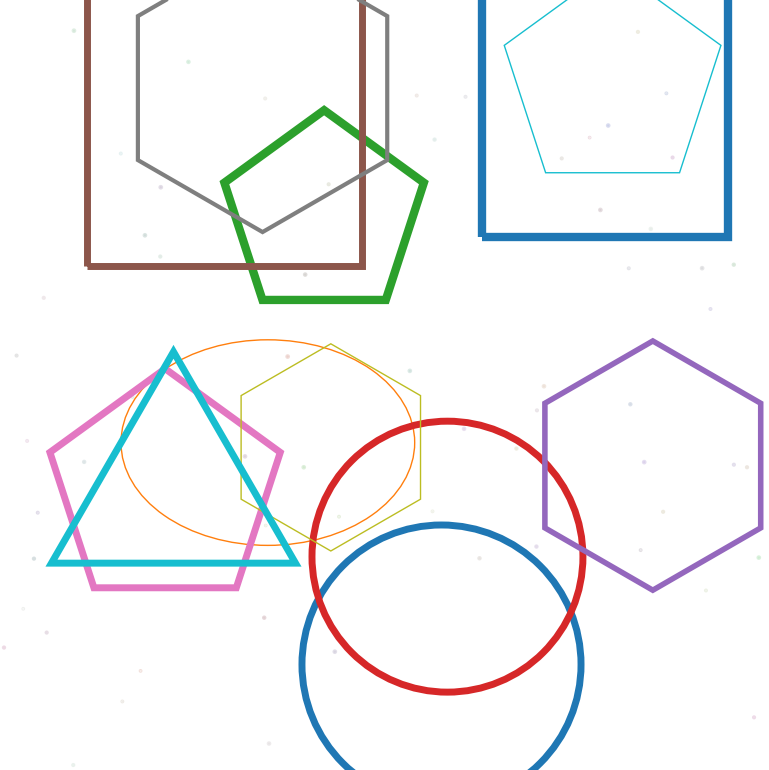[{"shape": "circle", "thickness": 2.5, "radius": 0.91, "center": [0.573, 0.137]}, {"shape": "square", "thickness": 3, "radius": 0.8, "center": [0.786, 0.852]}, {"shape": "oval", "thickness": 0.5, "radius": 0.95, "center": [0.348, 0.425]}, {"shape": "pentagon", "thickness": 3, "radius": 0.68, "center": [0.421, 0.721]}, {"shape": "circle", "thickness": 2.5, "radius": 0.88, "center": [0.581, 0.277]}, {"shape": "hexagon", "thickness": 2, "radius": 0.81, "center": [0.848, 0.395]}, {"shape": "square", "thickness": 2.5, "radius": 0.89, "center": [0.291, 0.833]}, {"shape": "pentagon", "thickness": 2.5, "radius": 0.79, "center": [0.214, 0.364]}, {"shape": "hexagon", "thickness": 1.5, "radius": 0.93, "center": [0.341, 0.886]}, {"shape": "hexagon", "thickness": 0.5, "radius": 0.67, "center": [0.43, 0.419]}, {"shape": "triangle", "thickness": 2.5, "radius": 0.91, "center": [0.225, 0.36]}, {"shape": "pentagon", "thickness": 0.5, "radius": 0.74, "center": [0.796, 0.895]}]